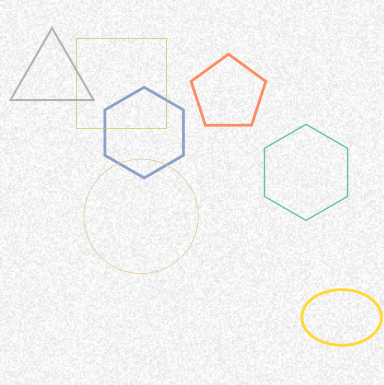[{"shape": "hexagon", "thickness": 1, "radius": 0.62, "center": [0.795, 0.552]}, {"shape": "pentagon", "thickness": 2, "radius": 0.51, "center": [0.593, 0.757]}, {"shape": "hexagon", "thickness": 2, "radius": 0.59, "center": [0.374, 0.656]}, {"shape": "square", "thickness": 0.5, "radius": 0.59, "center": [0.314, 0.785]}, {"shape": "oval", "thickness": 2, "radius": 0.52, "center": [0.887, 0.175]}, {"shape": "circle", "thickness": 0.5, "radius": 0.74, "center": [0.366, 0.438]}, {"shape": "triangle", "thickness": 1.5, "radius": 0.62, "center": [0.135, 0.803]}]